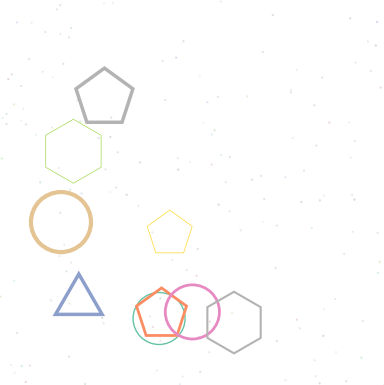[{"shape": "circle", "thickness": 1, "radius": 0.34, "center": [0.413, 0.173]}, {"shape": "pentagon", "thickness": 2, "radius": 0.34, "center": [0.42, 0.184]}, {"shape": "triangle", "thickness": 2.5, "radius": 0.35, "center": [0.205, 0.218]}, {"shape": "circle", "thickness": 2, "radius": 0.35, "center": [0.5, 0.19]}, {"shape": "hexagon", "thickness": 0.5, "radius": 0.42, "center": [0.191, 0.607]}, {"shape": "pentagon", "thickness": 0.5, "radius": 0.31, "center": [0.441, 0.393]}, {"shape": "circle", "thickness": 3, "radius": 0.39, "center": [0.158, 0.423]}, {"shape": "hexagon", "thickness": 1.5, "radius": 0.4, "center": [0.608, 0.162]}, {"shape": "pentagon", "thickness": 2.5, "radius": 0.39, "center": [0.271, 0.745]}]